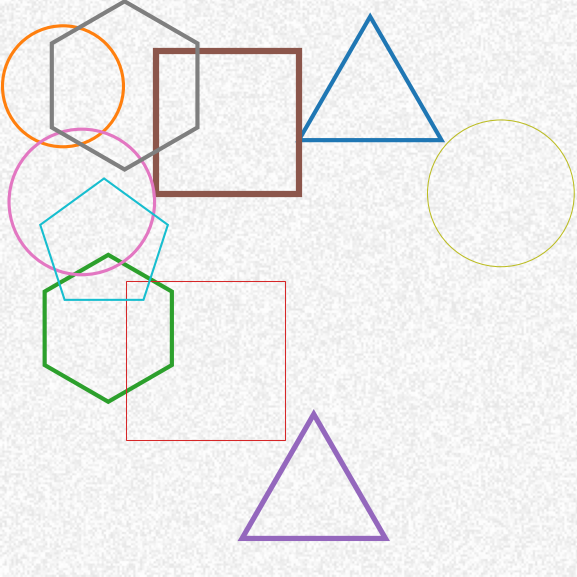[{"shape": "triangle", "thickness": 2, "radius": 0.71, "center": [0.641, 0.828]}, {"shape": "circle", "thickness": 1.5, "radius": 0.52, "center": [0.109, 0.85]}, {"shape": "hexagon", "thickness": 2, "radius": 0.64, "center": [0.187, 0.431]}, {"shape": "square", "thickness": 0.5, "radius": 0.69, "center": [0.356, 0.375]}, {"shape": "triangle", "thickness": 2.5, "radius": 0.72, "center": [0.543, 0.138]}, {"shape": "square", "thickness": 3, "radius": 0.62, "center": [0.394, 0.786]}, {"shape": "circle", "thickness": 1.5, "radius": 0.63, "center": [0.142, 0.649]}, {"shape": "hexagon", "thickness": 2, "radius": 0.73, "center": [0.216, 0.851]}, {"shape": "circle", "thickness": 0.5, "radius": 0.64, "center": [0.867, 0.664]}, {"shape": "pentagon", "thickness": 1, "radius": 0.58, "center": [0.18, 0.574]}]